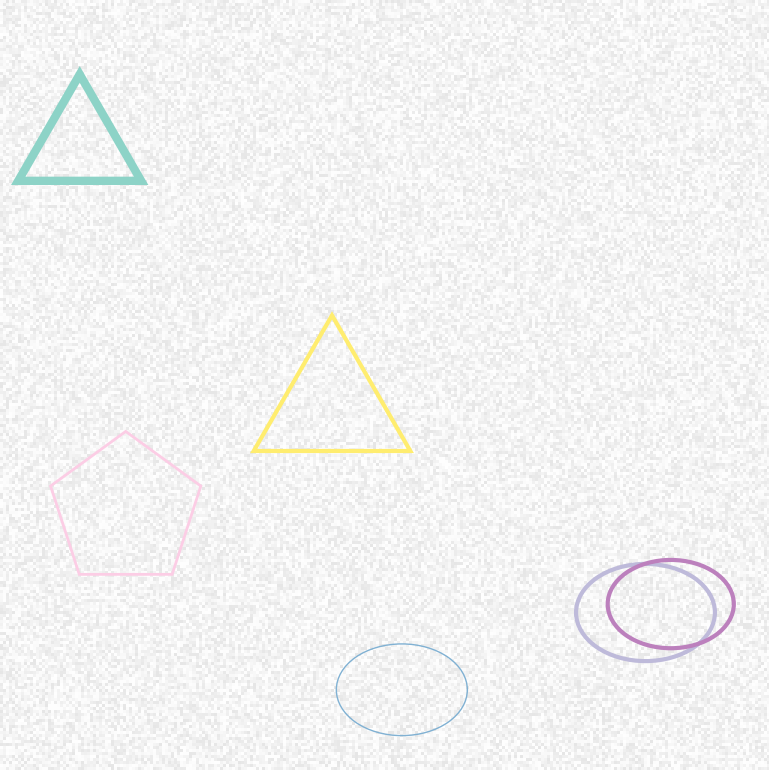[{"shape": "triangle", "thickness": 3, "radius": 0.46, "center": [0.104, 0.811]}, {"shape": "oval", "thickness": 1.5, "radius": 0.45, "center": [0.838, 0.205]}, {"shape": "oval", "thickness": 0.5, "radius": 0.43, "center": [0.522, 0.104]}, {"shape": "pentagon", "thickness": 1, "radius": 0.51, "center": [0.163, 0.337]}, {"shape": "oval", "thickness": 1.5, "radius": 0.41, "center": [0.871, 0.215]}, {"shape": "triangle", "thickness": 1.5, "radius": 0.59, "center": [0.431, 0.473]}]